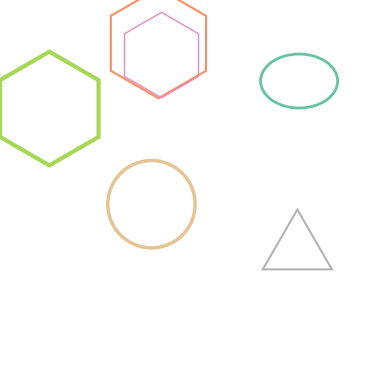[{"shape": "oval", "thickness": 2, "radius": 0.5, "center": [0.777, 0.79]}, {"shape": "hexagon", "thickness": 1.5, "radius": 0.71, "center": [0.412, 0.888]}, {"shape": "hexagon", "thickness": 1, "radius": 0.55, "center": [0.42, 0.857]}, {"shape": "hexagon", "thickness": 3, "radius": 0.74, "center": [0.128, 0.718]}, {"shape": "circle", "thickness": 2.5, "radius": 0.57, "center": [0.393, 0.47]}, {"shape": "triangle", "thickness": 1.5, "radius": 0.52, "center": [0.772, 0.352]}]